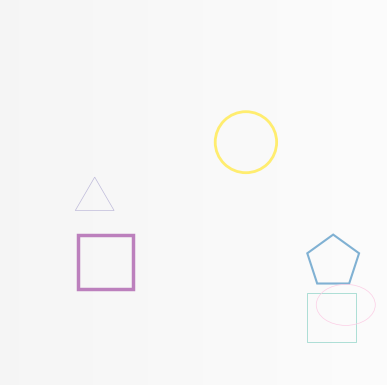[{"shape": "square", "thickness": 0.5, "radius": 0.32, "center": [0.856, 0.175]}, {"shape": "triangle", "thickness": 0.5, "radius": 0.29, "center": [0.244, 0.482]}, {"shape": "pentagon", "thickness": 1.5, "radius": 0.35, "center": [0.86, 0.32]}, {"shape": "oval", "thickness": 0.5, "radius": 0.38, "center": [0.892, 0.208]}, {"shape": "square", "thickness": 2.5, "radius": 0.35, "center": [0.272, 0.32]}, {"shape": "circle", "thickness": 2, "radius": 0.4, "center": [0.635, 0.631]}]